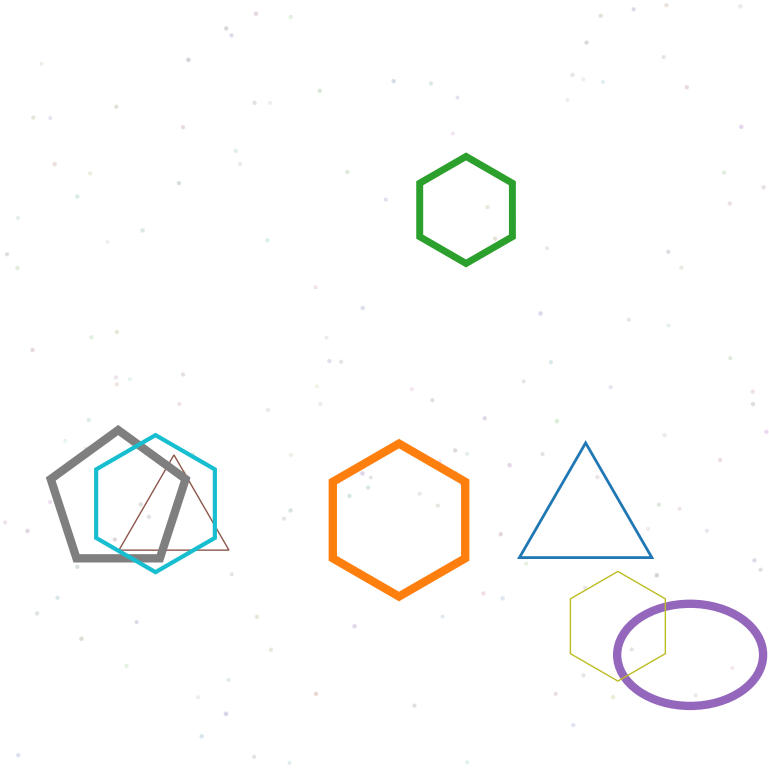[{"shape": "triangle", "thickness": 1, "radius": 0.5, "center": [0.761, 0.325]}, {"shape": "hexagon", "thickness": 3, "radius": 0.5, "center": [0.518, 0.325]}, {"shape": "hexagon", "thickness": 2.5, "radius": 0.35, "center": [0.605, 0.727]}, {"shape": "oval", "thickness": 3, "radius": 0.47, "center": [0.896, 0.15]}, {"shape": "triangle", "thickness": 0.5, "radius": 0.41, "center": [0.226, 0.327]}, {"shape": "pentagon", "thickness": 3, "radius": 0.46, "center": [0.153, 0.349]}, {"shape": "hexagon", "thickness": 0.5, "radius": 0.36, "center": [0.802, 0.187]}, {"shape": "hexagon", "thickness": 1.5, "radius": 0.44, "center": [0.202, 0.346]}]